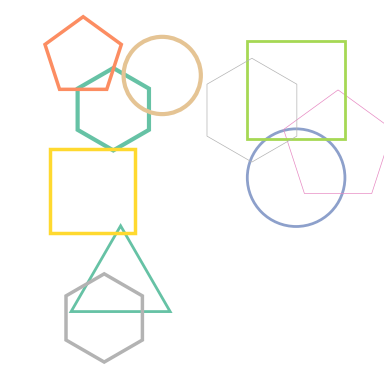[{"shape": "hexagon", "thickness": 3, "radius": 0.54, "center": [0.294, 0.716]}, {"shape": "triangle", "thickness": 2, "radius": 0.74, "center": [0.313, 0.265]}, {"shape": "pentagon", "thickness": 2.5, "radius": 0.52, "center": [0.216, 0.852]}, {"shape": "circle", "thickness": 2, "radius": 0.63, "center": [0.769, 0.539]}, {"shape": "pentagon", "thickness": 0.5, "radius": 0.74, "center": [0.878, 0.618]}, {"shape": "square", "thickness": 2, "radius": 0.64, "center": [0.768, 0.767]}, {"shape": "square", "thickness": 2.5, "radius": 0.55, "center": [0.24, 0.504]}, {"shape": "circle", "thickness": 3, "radius": 0.5, "center": [0.421, 0.804]}, {"shape": "hexagon", "thickness": 2.5, "radius": 0.57, "center": [0.271, 0.174]}, {"shape": "hexagon", "thickness": 0.5, "radius": 0.67, "center": [0.654, 0.714]}]